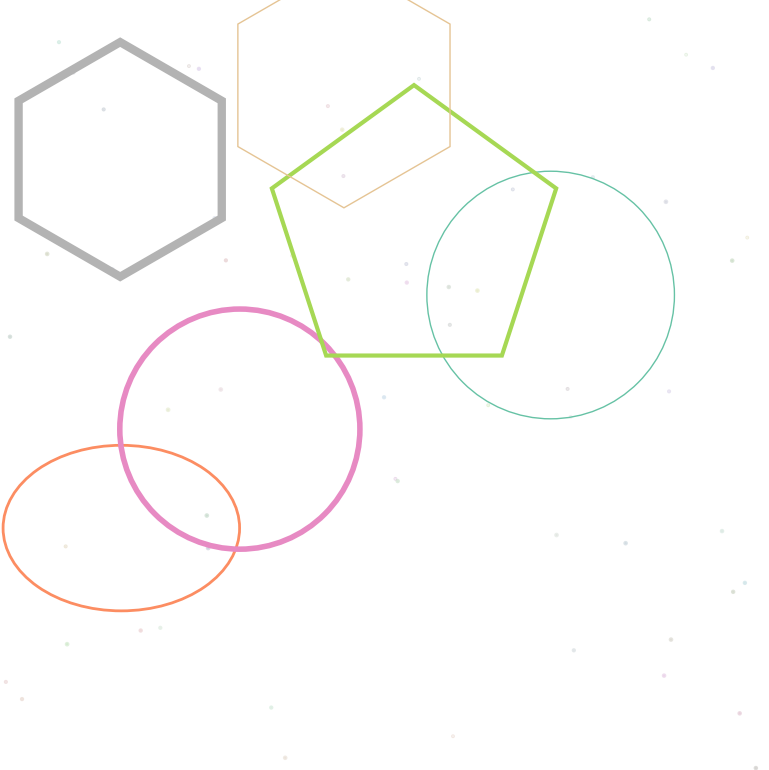[{"shape": "circle", "thickness": 0.5, "radius": 0.8, "center": [0.715, 0.617]}, {"shape": "oval", "thickness": 1, "radius": 0.77, "center": [0.158, 0.314]}, {"shape": "circle", "thickness": 2, "radius": 0.78, "center": [0.312, 0.443]}, {"shape": "pentagon", "thickness": 1.5, "radius": 0.97, "center": [0.538, 0.695]}, {"shape": "hexagon", "thickness": 0.5, "radius": 0.8, "center": [0.447, 0.889]}, {"shape": "hexagon", "thickness": 3, "radius": 0.76, "center": [0.156, 0.793]}]